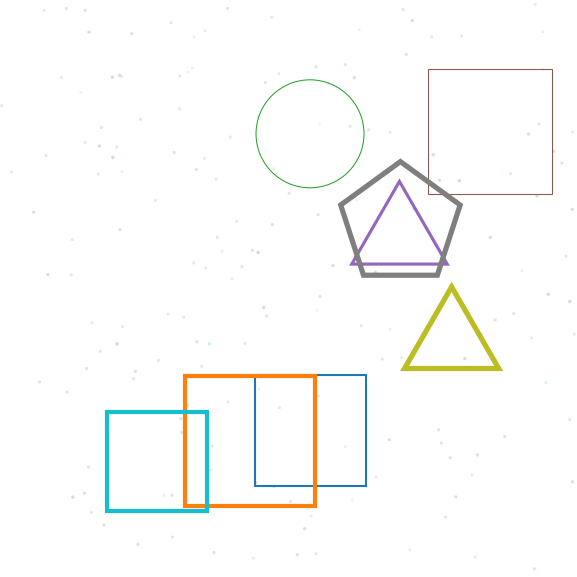[{"shape": "square", "thickness": 1, "radius": 0.48, "center": [0.537, 0.253]}, {"shape": "square", "thickness": 2, "radius": 0.56, "center": [0.433, 0.235]}, {"shape": "circle", "thickness": 0.5, "radius": 0.47, "center": [0.537, 0.767]}, {"shape": "triangle", "thickness": 1.5, "radius": 0.48, "center": [0.692, 0.59]}, {"shape": "square", "thickness": 0.5, "radius": 0.54, "center": [0.848, 0.771]}, {"shape": "pentagon", "thickness": 2.5, "radius": 0.54, "center": [0.693, 0.611]}, {"shape": "triangle", "thickness": 2.5, "radius": 0.47, "center": [0.782, 0.408]}, {"shape": "square", "thickness": 2, "radius": 0.43, "center": [0.272, 0.2]}]